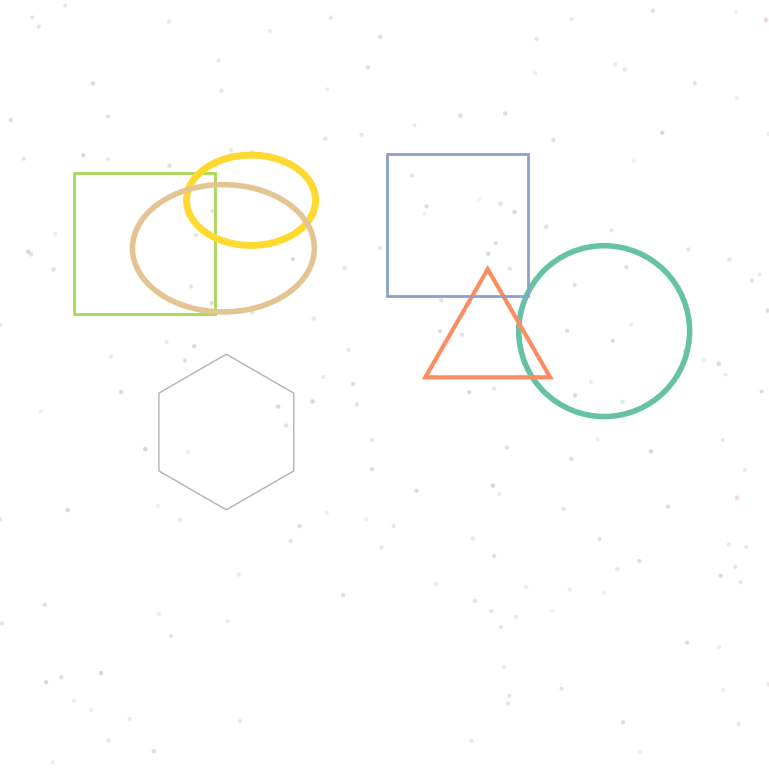[{"shape": "circle", "thickness": 2, "radius": 0.55, "center": [0.785, 0.57]}, {"shape": "triangle", "thickness": 1.5, "radius": 0.47, "center": [0.633, 0.557]}, {"shape": "square", "thickness": 1, "radius": 0.46, "center": [0.594, 0.708]}, {"shape": "square", "thickness": 1, "radius": 0.46, "center": [0.188, 0.684]}, {"shape": "oval", "thickness": 2.5, "radius": 0.42, "center": [0.326, 0.74]}, {"shape": "oval", "thickness": 2, "radius": 0.59, "center": [0.29, 0.678]}, {"shape": "hexagon", "thickness": 0.5, "radius": 0.51, "center": [0.294, 0.439]}]